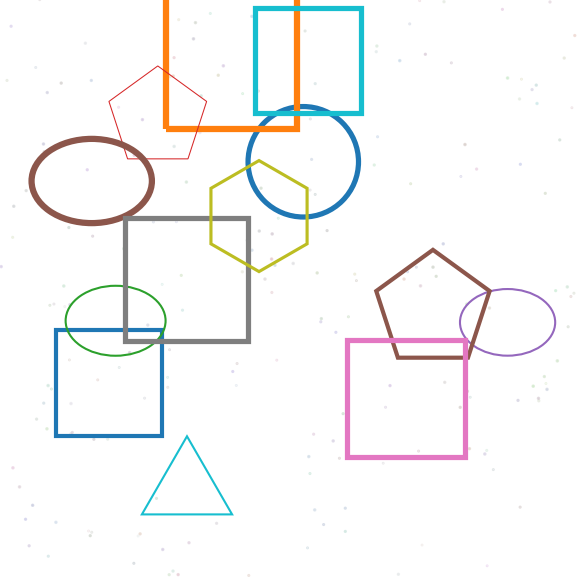[{"shape": "square", "thickness": 2, "radius": 0.46, "center": [0.189, 0.336]}, {"shape": "circle", "thickness": 2.5, "radius": 0.48, "center": [0.525, 0.719]}, {"shape": "square", "thickness": 3, "radius": 0.57, "center": [0.401, 0.888]}, {"shape": "oval", "thickness": 1, "radius": 0.43, "center": [0.2, 0.444]}, {"shape": "pentagon", "thickness": 0.5, "radius": 0.44, "center": [0.273, 0.796]}, {"shape": "oval", "thickness": 1, "radius": 0.41, "center": [0.879, 0.441]}, {"shape": "pentagon", "thickness": 2, "radius": 0.52, "center": [0.75, 0.463]}, {"shape": "oval", "thickness": 3, "radius": 0.52, "center": [0.159, 0.686]}, {"shape": "square", "thickness": 2.5, "radius": 0.51, "center": [0.703, 0.309]}, {"shape": "square", "thickness": 2.5, "radius": 0.53, "center": [0.323, 0.515]}, {"shape": "hexagon", "thickness": 1.5, "radius": 0.48, "center": [0.449, 0.625]}, {"shape": "triangle", "thickness": 1, "radius": 0.45, "center": [0.324, 0.153]}, {"shape": "square", "thickness": 2.5, "radius": 0.46, "center": [0.533, 0.895]}]